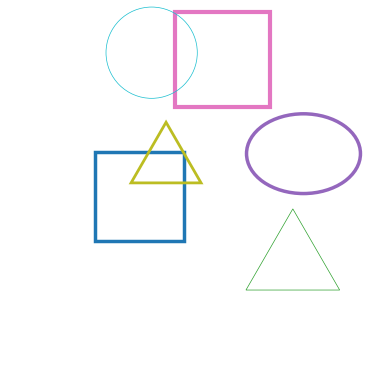[{"shape": "square", "thickness": 2.5, "radius": 0.58, "center": [0.362, 0.49]}, {"shape": "triangle", "thickness": 0.5, "radius": 0.7, "center": [0.761, 0.317]}, {"shape": "oval", "thickness": 2.5, "radius": 0.74, "center": [0.788, 0.601]}, {"shape": "square", "thickness": 3, "radius": 0.62, "center": [0.578, 0.845]}, {"shape": "triangle", "thickness": 2, "radius": 0.52, "center": [0.431, 0.577]}, {"shape": "circle", "thickness": 0.5, "radius": 0.59, "center": [0.394, 0.863]}]